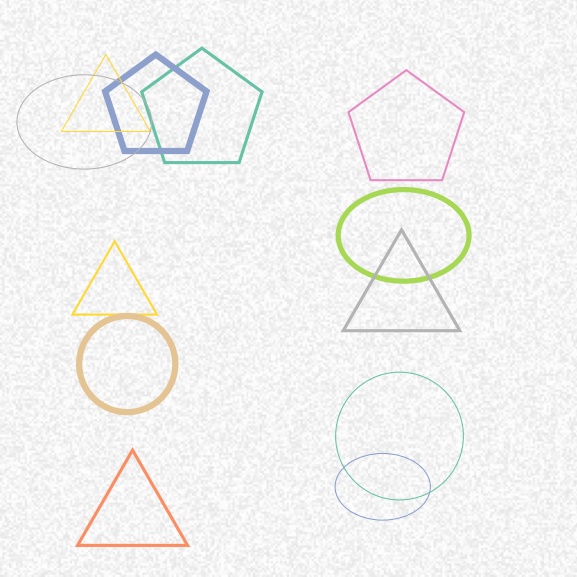[{"shape": "circle", "thickness": 0.5, "radius": 0.55, "center": [0.692, 0.244]}, {"shape": "pentagon", "thickness": 1.5, "radius": 0.55, "center": [0.35, 0.806]}, {"shape": "triangle", "thickness": 1.5, "radius": 0.55, "center": [0.23, 0.11]}, {"shape": "pentagon", "thickness": 3, "radius": 0.46, "center": [0.27, 0.812]}, {"shape": "oval", "thickness": 0.5, "radius": 0.41, "center": [0.663, 0.156]}, {"shape": "pentagon", "thickness": 1, "radius": 0.53, "center": [0.704, 0.772]}, {"shape": "oval", "thickness": 2.5, "radius": 0.57, "center": [0.699, 0.592]}, {"shape": "triangle", "thickness": 0.5, "radius": 0.44, "center": [0.183, 0.816]}, {"shape": "triangle", "thickness": 1, "radius": 0.42, "center": [0.199, 0.497]}, {"shape": "circle", "thickness": 3, "radius": 0.42, "center": [0.22, 0.369]}, {"shape": "oval", "thickness": 0.5, "radius": 0.58, "center": [0.146, 0.788]}, {"shape": "triangle", "thickness": 1.5, "radius": 0.58, "center": [0.695, 0.485]}]